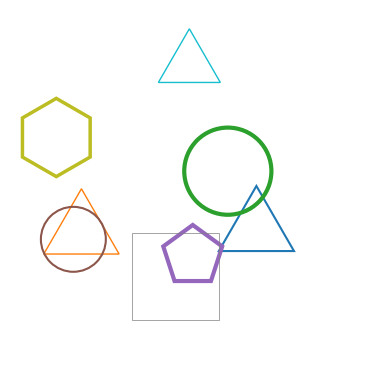[{"shape": "triangle", "thickness": 1.5, "radius": 0.56, "center": [0.666, 0.404]}, {"shape": "triangle", "thickness": 1, "radius": 0.56, "center": [0.212, 0.397]}, {"shape": "circle", "thickness": 3, "radius": 0.57, "center": [0.592, 0.555]}, {"shape": "pentagon", "thickness": 3, "radius": 0.4, "center": [0.501, 0.335]}, {"shape": "circle", "thickness": 1.5, "radius": 0.42, "center": [0.191, 0.378]}, {"shape": "square", "thickness": 0.5, "radius": 0.56, "center": [0.456, 0.282]}, {"shape": "hexagon", "thickness": 2.5, "radius": 0.51, "center": [0.146, 0.643]}, {"shape": "triangle", "thickness": 1, "radius": 0.46, "center": [0.492, 0.832]}]